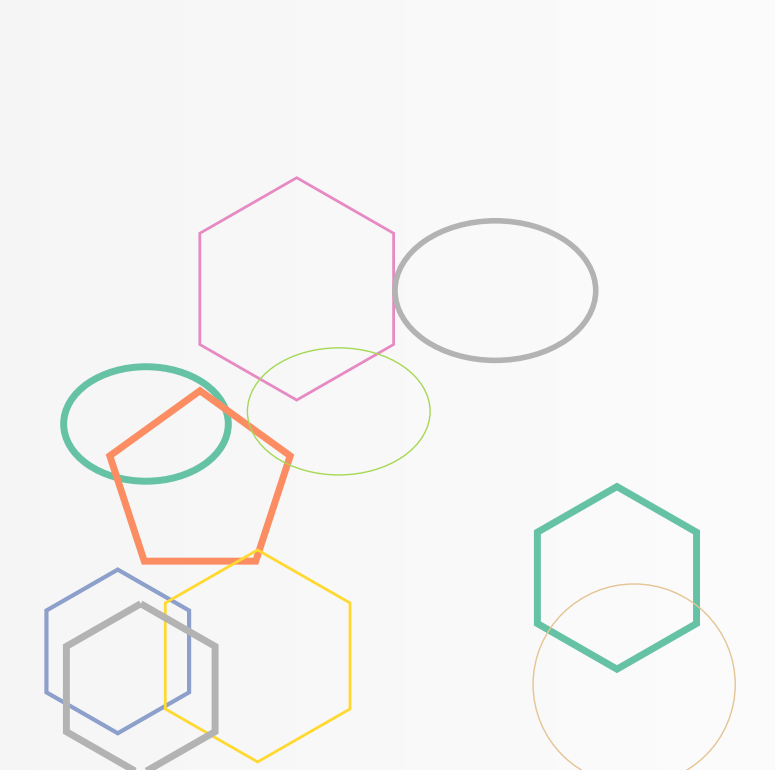[{"shape": "hexagon", "thickness": 2.5, "radius": 0.59, "center": [0.796, 0.25]}, {"shape": "oval", "thickness": 2.5, "radius": 0.53, "center": [0.188, 0.449]}, {"shape": "pentagon", "thickness": 2.5, "radius": 0.61, "center": [0.258, 0.37]}, {"shape": "hexagon", "thickness": 1.5, "radius": 0.53, "center": [0.152, 0.154]}, {"shape": "hexagon", "thickness": 1, "radius": 0.72, "center": [0.383, 0.625]}, {"shape": "oval", "thickness": 0.5, "radius": 0.59, "center": [0.437, 0.466]}, {"shape": "hexagon", "thickness": 1, "radius": 0.69, "center": [0.332, 0.148]}, {"shape": "circle", "thickness": 0.5, "radius": 0.65, "center": [0.818, 0.111]}, {"shape": "hexagon", "thickness": 2.5, "radius": 0.55, "center": [0.182, 0.105]}, {"shape": "oval", "thickness": 2, "radius": 0.65, "center": [0.639, 0.623]}]